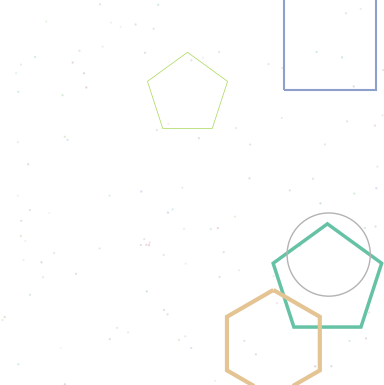[{"shape": "pentagon", "thickness": 2.5, "radius": 0.74, "center": [0.85, 0.27]}, {"shape": "square", "thickness": 1.5, "radius": 0.6, "center": [0.857, 0.885]}, {"shape": "pentagon", "thickness": 0.5, "radius": 0.55, "center": [0.487, 0.755]}, {"shape": "hexagon", "thickness": 3, "radius": 0.7, "center": [0.71, 0.108]}, {"shape": "circle", "thickness": 1, "radius": 0.54, "center": [0.854, 0.339]}]